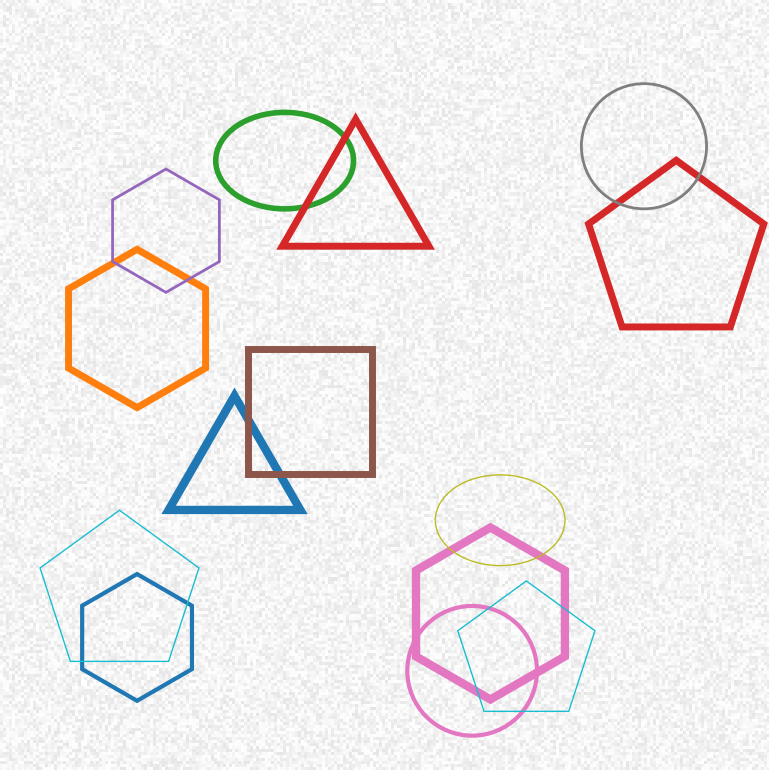[{"shape": "triangle", "thickness": 3, "radius": 0.49, "center": [0.305, 0.387]}, {"shape": "hexagon", "thickness": 1.5, "radius": 0.41, "center": [0.178, 0.172]}, {"shape": "hexagon", "thickness": 2.5, "radius": 0.51, "center": [0.178, 0.573]}, {"shape": "oval", "thickness": 2, "radius": 0.45, "center": [0.37, 0.791]}, {"shape": "triangle", "thickness": 2.5, "radius": 0.55, "center": [0.462, 0.735]}, {"shape": "pentagon", "thickness": 2.5, "radius": 0.6, "center": [0.878, 0.672]}, {"shape": "hexagon", "thickness": 1, "radius": 0.4, "center": [0.216, 0.7]}, {"shape": "square", "thickness": 2.5, "radius": 0.4, "center": [0.403, 0.465]}, {"shape": "circle", "thickness": 1.5, "radius": 0.42, "center": [0.613, 0.129]}, {"shape": "hexagon", "thickness": 3, "radius": 0.56, "center": [0.637, 0.203]}, {"shape": "circle", "thickness": 1, "radius": 0.41, "center": [0.836, 0.81]}, {"shape": "oval", "thickness": 0.5, "radius": 0.42, "center": [0.65, 0.324]}, {"shape": "pentagon", "thickness": 0.5, "radius": 0.54, "center": [0.155, 0.229]}, {"shape": "pentagon", "thickness": 0.5, "radius": 0.47, "center": [0.684, 0.152]}]